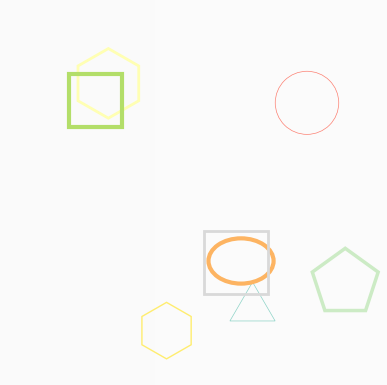[{"shape": "triangle", "thickness": 0.5, "radius": 0.34, "center": [0.652, 0.2]}, {"shape": "hexagon", "thickness": 2, "radius": 0.45, "center": [0.28, 0.783]}, {"shape": "circle", "thickness": 0.5, "radius": 0.41, "center": [0.792, 0.733]}, {"shape": "oval", "thickness": 3, "radius": 0.42, "center": [0.622, 0.322]}, {"shape": "square", "thickness": 3, "radius": 0.35, "center": [0.247, 0.74]}, {"shape": "square", "thickness": 2, "radius": 0.42, "center": [0.609, 0.318]}, {"shape": "pentagon", "thickness": 2.5, "radius": 0.45, "center": [0.891, 0.266]}, {"shape": "hexagon", "thickness": 1, "radius": 0.37, "center": [0.43, 0.141]}]